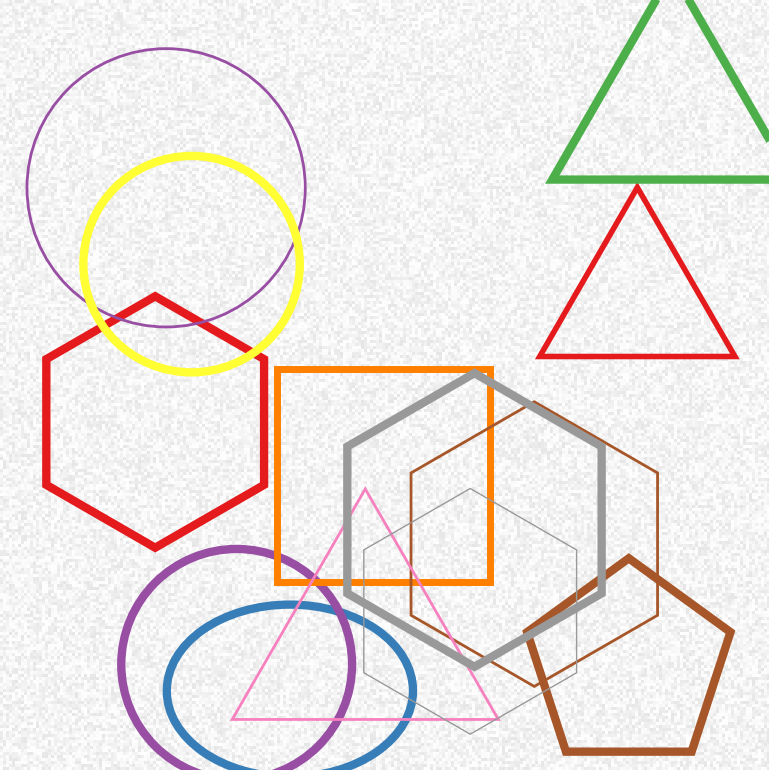[{"shape": "hexagon", "thickness": 3, "radius": 0.82, "center": [0.202, 0.452]}, {"shape": "triangle", "thickness": 2, "radius": 0.73, "center": [0.828, 0.61]}, {"shape": "oval", "thickness": 3, "radius": 0.8, "center": [0.376, 0.103]}, {"shape": "triangle", "thickness": 3, "radius": 0.9, "center": [0.873, 0.857]}, {"shape": "circle", "thickness": 3, "radius": 0.75, "center": [0.307, 0.137]}, {"shape": "circle", "thickness": 1, "radius": 0.9, "center": [0.216, 0.756]}, {"shape": "square", "thickness": 2.5, "radius": 0.69, "center": [0.498, 0.382]}, {"shape": "circle", "thickness": 3, "radius": 0.7, "center": [0.249, 0.657]}, {"shape": "pentagon", "thickness": 3, "radius": 0.69, "center": [0.817, 0.136]}, {"shape": "hexagon", "thickness": 1, "radius": 0.92, "center": [0.694, 0.293]}, {"shape": "triangle", "thickness": 1, "radius": 1.0, "center": [0.474, 0.165]}, {"shape": "hexagon", "thickness": 0.5, "radius": 0.8, "center": [0.611, 0.206]}, {"shape": "hexagon", "thickness": 3, "radius": 0.95, "center": [0.616, 0.325]}]